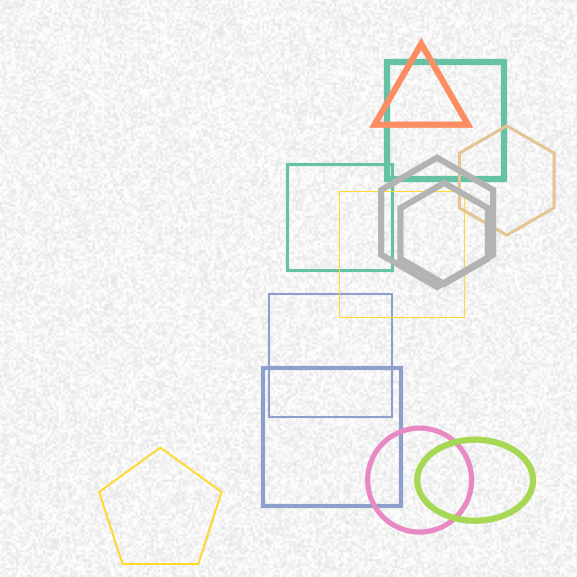[{"shape": "square", "thickness": 1.5, "radius": 0.46, "center": [0.588, 0.623]}, {"shape": "square", "thickness": 3, "radius": 0.51, "center": [0.771, 0.79]}, {"shape": "triangle", "thickness": 3, "radius": 0.47, "center": [0.729, 0.83]}, {"shape": "square", "thickness": 1, "radius": 0.53, "center": [0.572, 0.384]}, {"shape": "square", "thickness": 2, "radius": 0.6, "center": [0.575, 0.242]}, {"shape": "circle", "thickness": 2.5, "radius": 0.45, "center": [0.727, 0.168]}, {"shape": "oval", "thickness": 3, "radius": 0.5, "center": [0.823, 0.168]}, {"shape": "square", "thickness": 0.5, "radius": 0.54, "center": [0.695, 0.559]}, {"shape": "pentagon", "thickness": 1, "radius": 0.56, "center": [0.278, 0.113]}, {"shape": "hexagon", "thickness": 1.5, "radius": 0.47, "center": [0.878, 0.687]}, {"shape": "hexagon", "thickness": 3, "radius": 0.44, "center": [0.769, 0.595]}, {"shape": "hexagon", "thickness": 3, "radius": 0.56, "center": [0.757, 0.614]}]